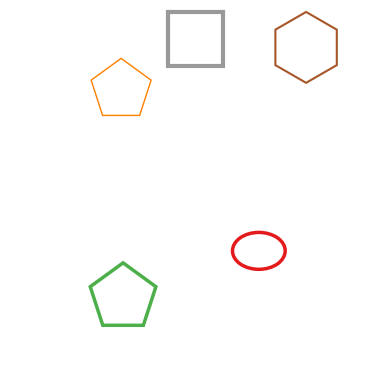[{"shape": "oval", "thickness": 2.5, "radius": 0.34, "center": [0.672, 0.348]}, {"shape": "pentagon", "thickness": 2.5, "radius": 0.45, "center": [0.32, 0.228]}, {"shape": "pentagon", "thickness": 1, "radius": 0.41, "center": [0.315, 0.766]}, {"shape": "hexagon", "thickness": 1.5, "radius": 0.46, "center": [0.795, 0.877]}, {"shape": "square", "thickness": 3, "radius": 0.35, "center": [0.508, 0.898]}]